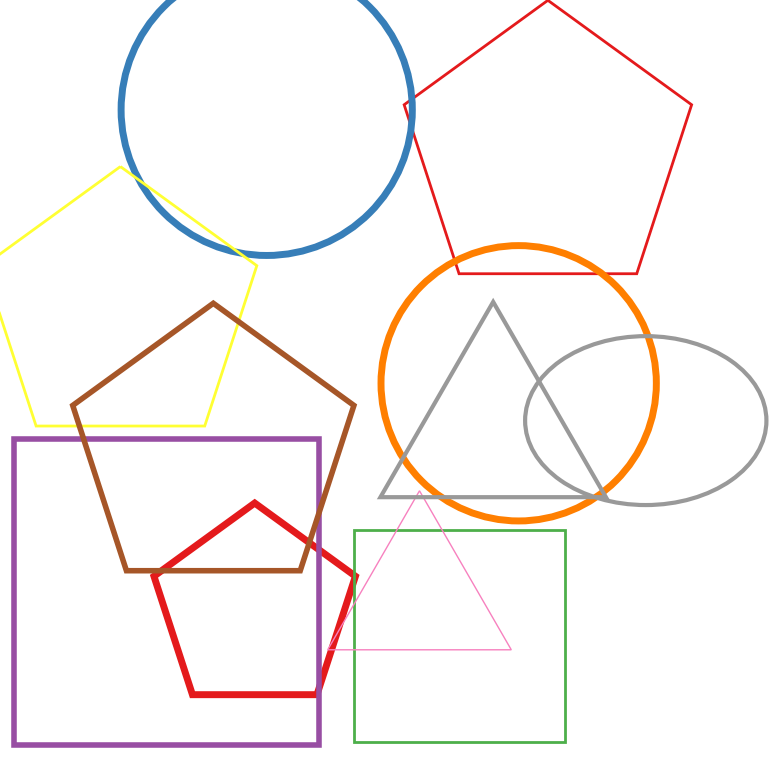[{"shape": "pentagon", "thickness": 2.5, "radius": 0.69, "center": [0.331, 0.209]}, {"shape": "pentagon", "thickness": 1, "radius": 0.98, "center": [0.712, 0.803]}, {"shape": "circle", "thickness": 2.5, "radius": 0.95, "center": [0.346, 0.857]}, {"shape": "square", "thickness": 1, "radius": 0.69, "center": [0.597, 0.174]}, {"shape": "square", "thickness": 2, "radius": 0.99, "center": [0.216, 0.231]}, {"shape": "circle", "thickness": 2.5, "radius": 0.89, "center": [0.674, 0.502]}, {"shape": "pentagon", "thickness": 1, "radius": 0.93, "center": [0.156, 0.597]}, {"shape": "pentagon", "thickness": 2, "radius": 0.96, "center": [0.277, 0.414]}, {"shape": "triangle", "thickness": 0.5, "radius": 0.69, "center": [0.545, 0.225]}, {"shape": "oval", "thickness": 1.5, "radius": 0.78, "center": [0.839, 0.454]}, {"shape": "triangle", "thickness": 1.5, "radius": 0.85, "center": [0.64, 0.439]}]